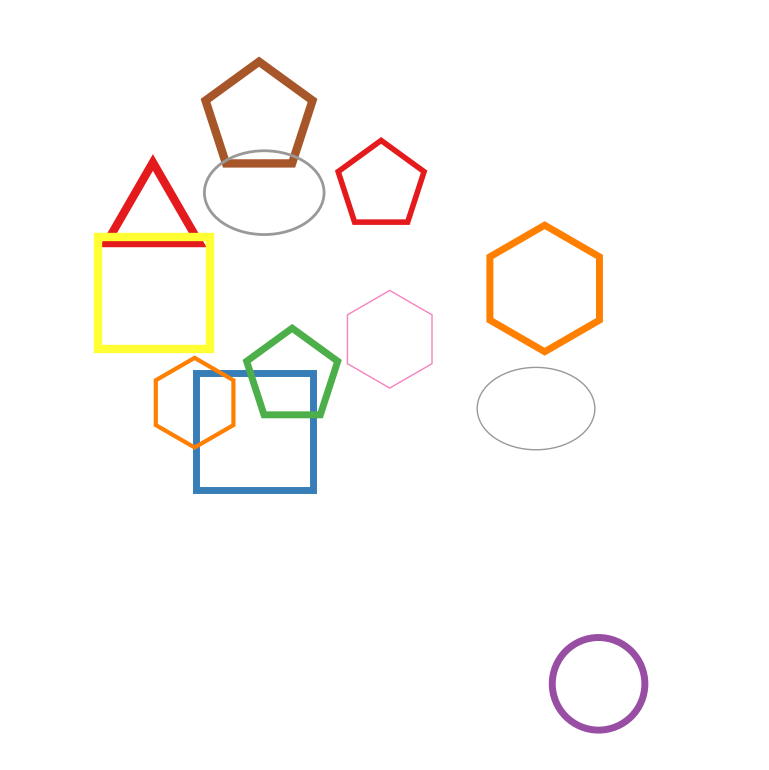[{"shape": "triangle", "thickness": 3, "radius": 0.35, "center": [0.199, 0.719]}, {"shape": "pentagon", "thickness": 2, "radius": 0.29, "center": [0.495, 0.759]}, {"shape": "square", "thickness": 2.5, "radius": 0.38, "center": [0.331, 0.439]}, {"shape": "pentagon", "thickness": 2.5, "radius": 0.31, "center": [0.379, 0.512]}, {"shape": "circle", "thickness": 2.5, "radius": 0.3, "center": [0.777, 0.112]}, {"shape": "hexagon", "thickness": 2.5, "radius": 0.41, "center": [0.707, 0.625]}, {"shape": "hexagon", "thickness": 1.5, "radius": 0.29, "center": [0.253, 0.477]}, {"shape": "square", "thickness": 3, "radius": 0.36, "center": [0.2, 0.62]}, {"shape": "pentagon", "thickness": 3, "radius": 0.37, "center": [0.336, 0.847]}, {"shape": "hexagon", "thickness": 0.5, "radius": 0.32, "center": [0.506, 0.559]}, {"shape": "oval", "thickness": 1, "radius": 0.39, "center": [0.343, 0.75]}, {"shape": "oval", "thickness": 0.5, "radius": 0.38, "center": [0.696, 0.469]}]